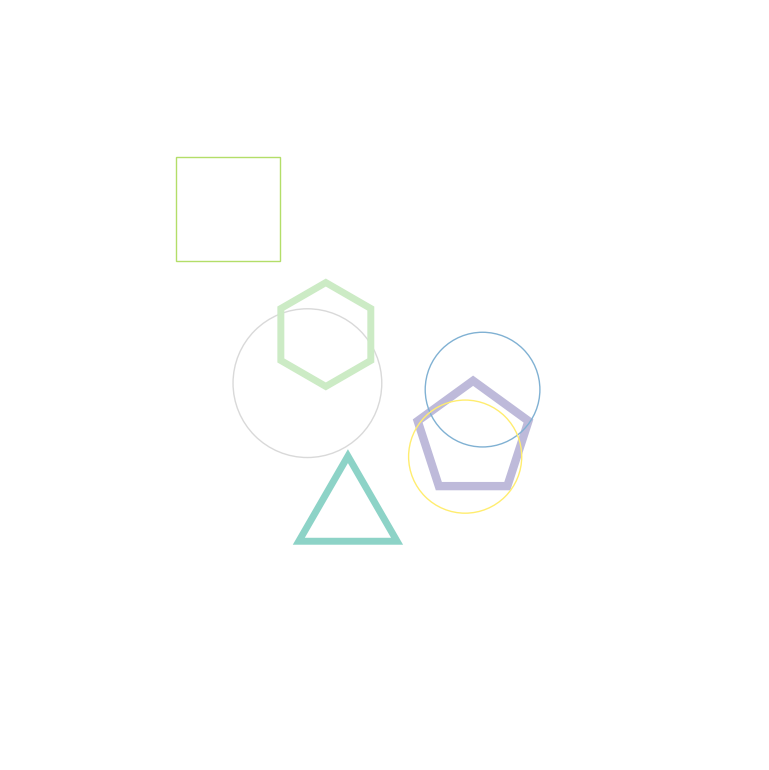[{"shape": "triangle", "thickness": 2.5, "radius": 0.37, "center": [0.452, 0.334]}, {"shape": "pentagon", "thickness": 3, "radius": 0.38, "center": [0.614, 0.43]}, {"shape": "circle", "thickness": 0.5, "radius": 0.37, "center": [0.627, 0.494]}, {"shape": "square", "thickness": 0.5, "radius": 0.34, "center": [0.296, 0.729]}, {"shape": "circle", "thickness": 0.5, "radius": 0.48, "center": [0.399, 0.502]}, {"shape": "hexagon", "thickness": 2.5, "radius": 0.34, "center": [0.423, 0.566]}, {"shape": "circle", "thickness": 0.5, "radius": 0.37, "center": [0.604, 0.407]}]